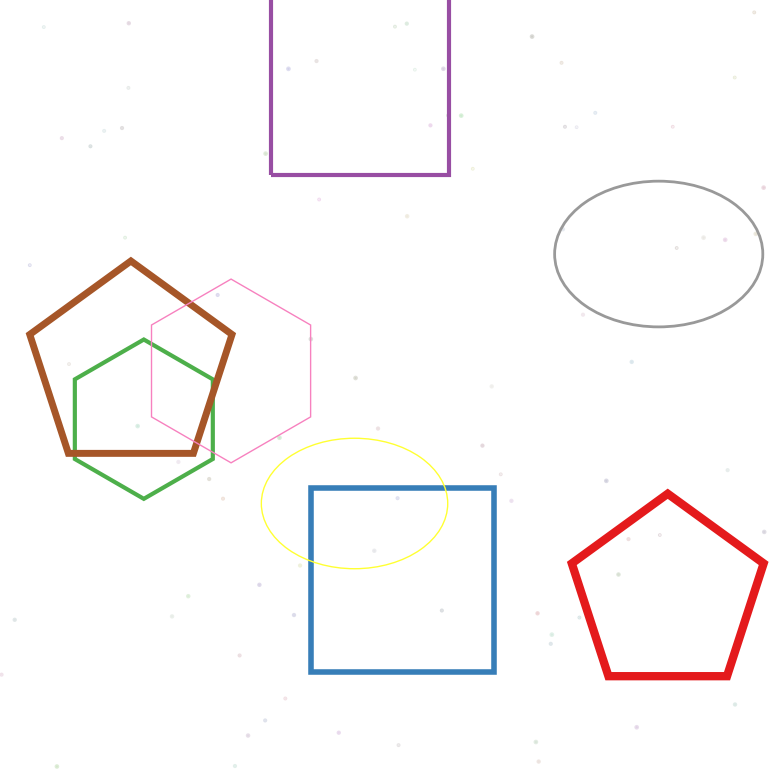[{"shape": "pentagon", "thickness": 3, "radius": 0.65, "center": [0.867, 0.228]}, {"shape": "square", "thickness": 2, "radius": 0.59, "center": [0.523, 0.247]}, {"shape": "hexagon", "thickness": 1.5, "radius": 0.52, "center": [0.187, 0.456]}, {"shape": "square", "thickness": 1.5, "radius": 0.58, "center": [0.467, 0.889]}, {"shape": "oval", "thickness": 0.5, "radius": 0.61, "center": [0.46, 0.346]}, {"shape": "pentagon", "thickness": 2.5, "radius": 0.69, "center": [0.17, 0.523]}, {"shape": "hexagon", "thickness": 0.5, "radius": 0.6, "center": [0.3, 0.518]}, {"shape": "oval", "thickness": 1, "radius": 0.68, "center": [0.855, 0.67]}]